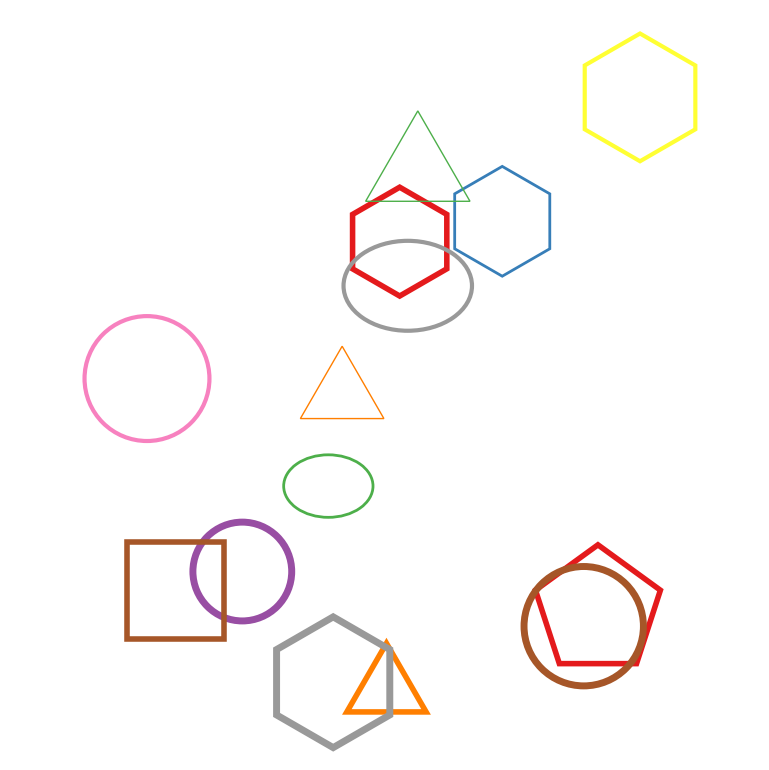[{"shape": "pentagon", "thickness": 2, "radius": 0.43, "center": [0.777, 0.207]}, {"shape": "hexagon", "thickness": 2, "radius": 0.35, "center": [0.519, 0.686]}, {"shape": "hexagon", "thickness": 1, "radius": 0.36, "center": [0.652, 0.713]}, {"shape": "triangle", "thickness": 0.5, "radius": 0.39, "center": [0.543, 0.778]}, {"shape": "oval", "thickness": 1, "radius": 0.29, "center": [0.426, 0.369]}, {"shape": "circle", "thickness": 2.5, "radius": 0.32, "center": [0.315, 0.258]}, {"shape": "triangle", "thickness": 2, "radius": 0.3, "center": [0.502, 0.105]}, {"shape": "triangle", "thickness": 0.5, "radius": 0.31, "center": [0.444, 0.488]}, {"shape": "hexagon", "thickness": 1.5, "radius": 0.41, "center": [0.831, 0.874]}, {"shape": "square", "thickness": 2, "radius": 0.32, "center": [0.228, 0.233]}, {"shape": "circle", "thickness": 2.5, "radius": 0.39, "center": [0.758, 0.187]}, {"shape": "circle", "thickness": 1.5, "radius": 0.41, "center": [0.191, 0.508]}, {"shape": "oval", "thickness": 1.5, "radius": 0.42, "center": [0.53, 0.629]}, {"shape": "hexagon", "thickness": 2.5, "radius": 0.42, "center": [0.433, 0.114]}]